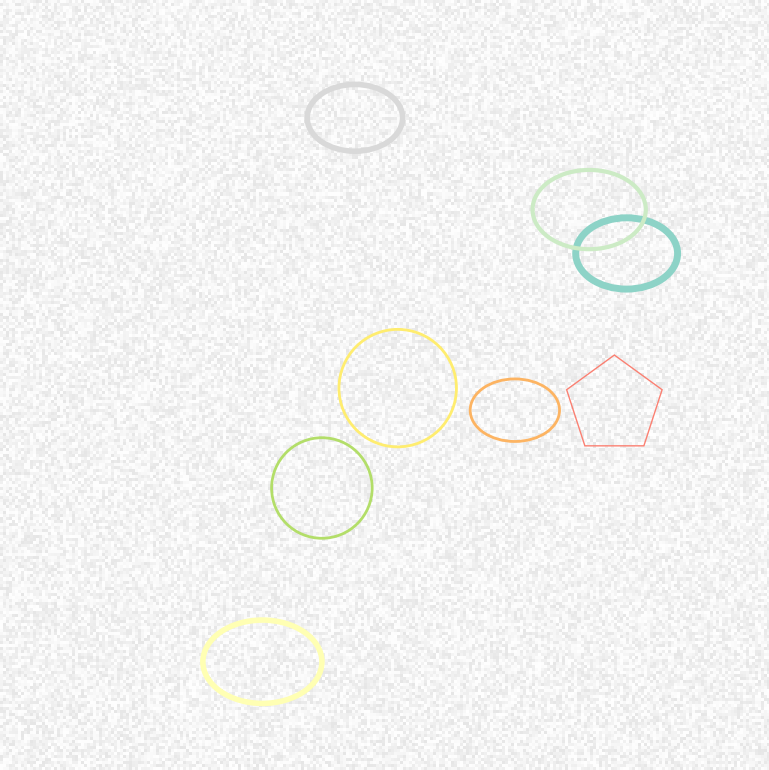[{"shape": "oval", "thickness": 2.5, "radius": 0.33, "center": [0.814, 0.671]}, {"shape": "oval", "thickness": 2, "radius": 0.39, "center": [0.341, 0.141]}, {"shape": "pentagon", "thickness": 0.5, "radius": 0.33, "center": [0.798, 0.474]}, {"shape": "oval", "thickness": 1, "radius": 0.29, "center": [0.669, 0.467]}, {"shape": "circle", "thickness": 1, "radius": 0.33, "center": [0.418, 0.366]}, {"shape": "oval", "thickness": 2, "radius": 0.31, "center": [0.461, 0.847]}, {"shape": "oval", "thickness": 1.5, "radius": 0.37, "center": [0.765, 0.728]}, {"shape": "circle", "thickness": 1, "radius": 0.38, "center": [0.516, 0.496]}]